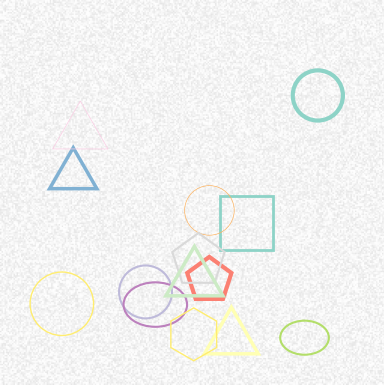[{"shape": "circle", "thickness": 3, "radius": 0.33, "center": [0.826, 0.752]}, {"shape": "square", "thickness": 2, "radius": 0.35, "center": [0.639, 0.421]}, {"shape": "triangle", "thickness": 2.5, "radius": 0.4, "center": [0.601, 0.121]}, {"shape": "circle", "thickness": 1.5, "radius": 0.34, "center": [0.378, 0.242]}, {"shape": "pentagon", "thickness": 3, "radius": 0.3, "center": [0.544, 0.272]}, {"shape": "triangle", "thickness": 2.5, "radius": 0.35, "center": [0.19, 0.545]}, {"shape": "circle", "thickness": 0.5, "radius": 0.32, "center": [0.544, 0.453]}, {"shape": "oval", "thickness": 1.5, "radius": 0.32, "center": [0.791, 0.123]}, {"shape": "triangle", "thickness": 0.5, "radius": 0.41, "center": [0.209, 0.655]}, {"shape": "pentagon", "thickness": 1.5, "radius": 0.36, "center": [0.515, 0.323]}, {"shape": "oval", "thickness": 1.5, "radius": 0.41, "center": [0.403, 0.209]}, {"shape": "triangle", "thickness": 2.5, "radius": 0.43, "center": [0.505, 0.274]}, {"shape": "circle", "thickness": 1, "radius": 0.41, "center": [0.161, 0.211]}, {"shape": "hexagon", "thickness": 1, "radius": 0.34, "center": [0.503, 0.132]}]